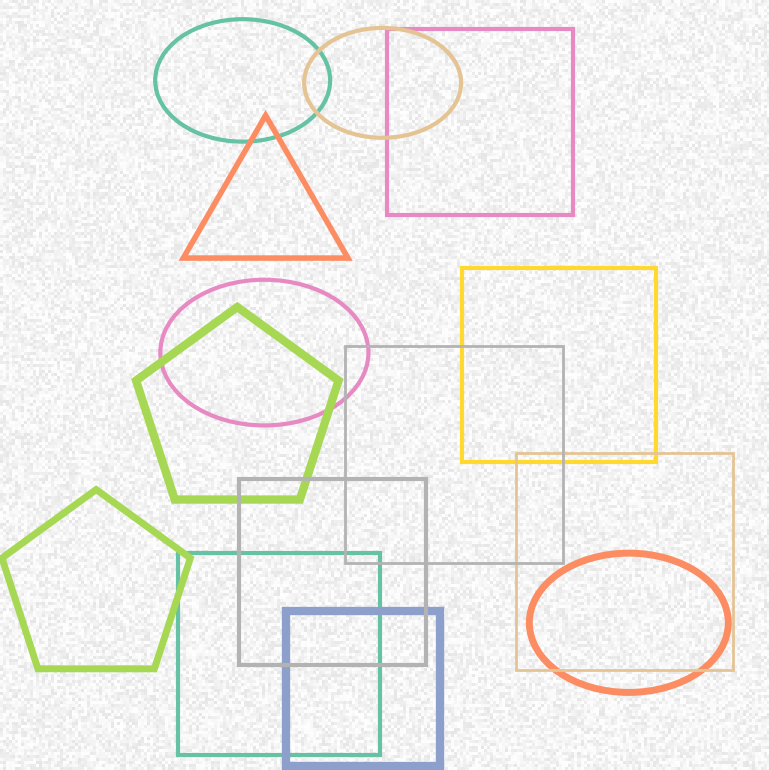[{"shape": "oval", "thickness": 1.5, "radius": 0.57, "center": [0.315, 0.896]}, {"shape": "square", "thickness": 1.5, "radius": 0.66, "center": [0.363, 0.151]}, {"shape": "oval", "thickness": 2.5, "radius": 0.65, "center": [0.817, 0.191]}, {"shape": "triangle", "thickness": 2, "radius": 0.62, "center": [0.345, 0.727]}, {"shape": "square", "thickness": 3, "radius": 0.5, "center": [0.471, 0.106]}, {"shape": "square", "thickness": 1.5, "radius": 0.6, "center": [0.623, 0.842]}, {"shape": "oval", "thickness": 1.5, "radius": 0.68, "center": [0.343, 0.542]}, {"shape": "pentagon", "thickness": 2.5, "radius": 0.64, "center": [0.125, 0.236]}, {"shape": "pentagon", "thickness": 3, "radius": 0.69, "center": [0.308, 0.463]}, {"shape": "square", "thickness": 1.5, "radius": 0.63, "center": [0.726, 0.526]}, {"shape": "oval", "thickness": 1.5, "radius": 0.51, "center": [0.497, 0.892]}, {"shape": "square", "thickness": 1, "radius": 0.7, "center": [0.811, 0.271]}, {"shape": "square", "thickness": 1, "radius": 0.71, "center": [0.59, 0.41]}, {"shape": "square", "thickness": 1.5, "radius": 0.6, "center": [0.432, 0.257]}]